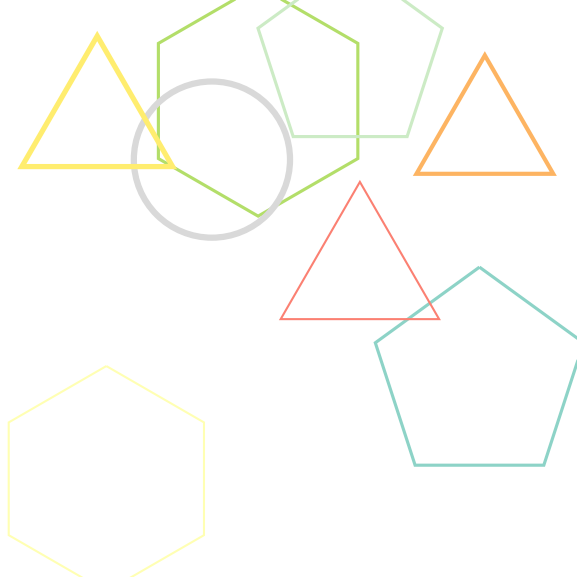[{"shape": "pentagon", "thickness": 1.5, "radius": 0.95, "center": [0.83, 0.347]}, {"shape": "hexagon", "thickness": 1, "radius": 0.98, "center": [0.184, 0.17]}, {"shape": "triangle", "thickness": 1, "radius": 0.79, "center": [0.623, 0.526]}, {"shape": "triangle", "thickness": 2, "radius": 0.68, "center": [0.84, 0.767]}, {"shape": "hexagon", "thickness": 1.5, "radius": 1.0, "center": [0.447, 0.824]}, {"shape": "circle", "thickness": 3, "radius": 0.68, "center": [0.367, 0.723]}, {"shape": "pentagon", "thickness": 1.5, "radius": 0.84, "center": [0.606, 0.898]}, {"shape": "triangle", "thickness": 2.5, "radius": 0.75, "center": [0.168, 0.786]}]